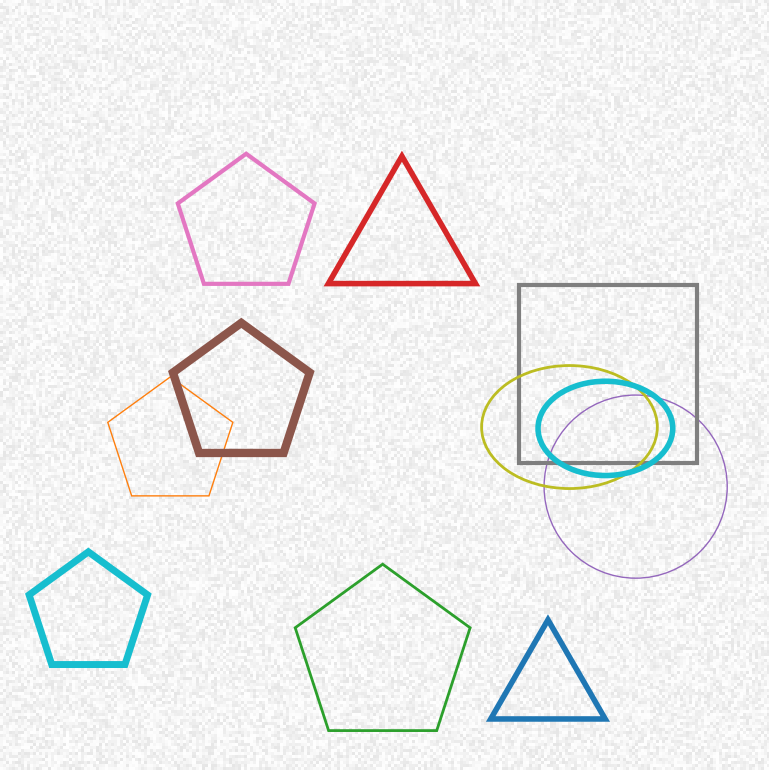[{"shape": "triangle", "thickness": 2, "radius": 0.43, "center": [0.712, 0.109]}, {"shape": "pentagon", "thickness": 0.5, "radius": 0.43, "center": [0.221, 0.425]}, {"shape": "pentagon", "thickness": 1, "radius": 0.6, "center": [0.497, 0.148]}, {"shape": "triangle", "thickness": 2, "radius": 0.55, "center": [0.522, 0.687]}, {"shape": "circle", "thickness": 0.5, "radius": 0.59, "center": [0.826, 0.368]}, {"shape": "pentagon", "thickness": 3, "radius": 0.47, "center": [0.313, 0.487]}, {"shape": "pentagon", "thickness": 1.5, "radius": 0.47, "center": [0.32, 0.707]}, {"shape": "square", "thickness": 1.5, "radius": 0.58, "center": [0.789, 0.514]}, {"shape": "oval", "thickness": 1, "radius": 0.57, "center": [0.74, 0.445]}, {"shape": "pentagon", "thickness": 2.5, "radius": 0.4, "center": [0.115, 0.202]}, {"shape": "oval", "thickness": 2, "radius": 0.44, "center": [0.786, 0.444]}]